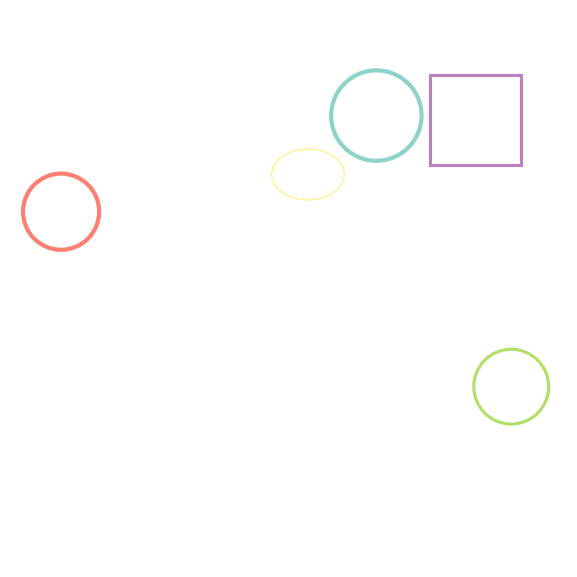[{"shape": "circle", "thickness": 2, "radius": 0.39, "center": [0.652, 0.799]}, {"shape": "circle", "thickness": 2, "radius": 0.33, "center": [0.106, 0.633]}, {"shape": "circle", "thickness": 1.5, "radius": 0.32, "center": [0.885, 0.33]}, {"shape": "square", "thickness": 1.5, "radius": 0.39, "center": [0.824, 0.792]}, {"shape": "oval", "thickness": 0.5, "radius": 0.31, "center": [0.533, 0.697]}]